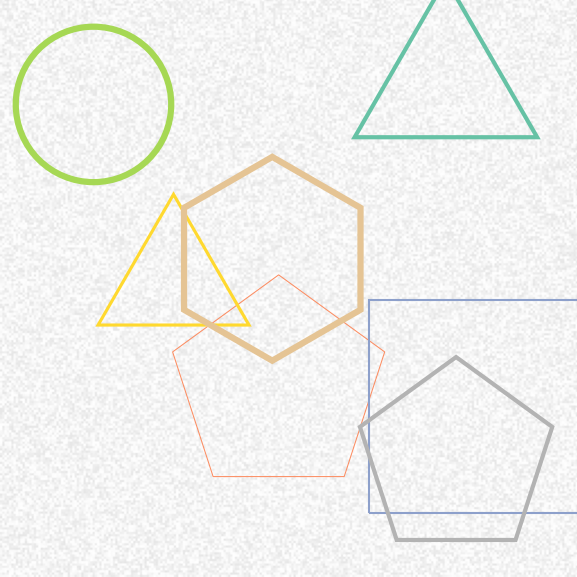[{"shape": "triangle", "thickness": 2, "radius": 0.91, "center": [0.772, 0.853]}, {"shape": "pentagon", "thickness": 0.5, "radius": 0.97, "center": [0.483, 0.33]}, {"shape": "square", "thickness": 1, "radius": 0.92, "center": [0.822, 0.295]}, {"shape": "circle", "thickness": 3, "radius": 0.67, "center": [0.162, 0.818]}, {"shape": "triangle", "thickness": 1.5, "radius": 0.75, "center": [0.3, 0.512]}, {"shape": "hexagon", "thickness": 3, "radius": 0.88, "center": [0.471, 0.551]}, {"shape": "pentagon", "thickness": 2, "radius": 0.88, "center": [0.79, 0.206]}]